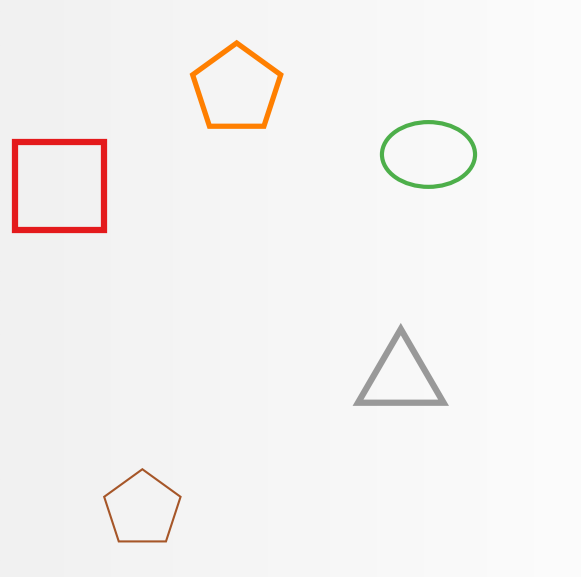[{"shape": "square", "thickness": 3, "radius": 0.38, "center": [0.102, 0.677]}, {"shape": "oval", "thickness": 2, "radius": 0.4, "center": [0.737, 0.732]}, {"shape": "pentagon", "thickness": 2.5, "radius": 0.4, "center": [0.407, 0.845]}, {"shape": "pentagon", "thickness": 1, "radius": 0.35, "center": [0.245, 0.117]}, {"shape": "triangle", "thickness": 3, "radius": 0.42, "center": [0.69, 0.344]}]